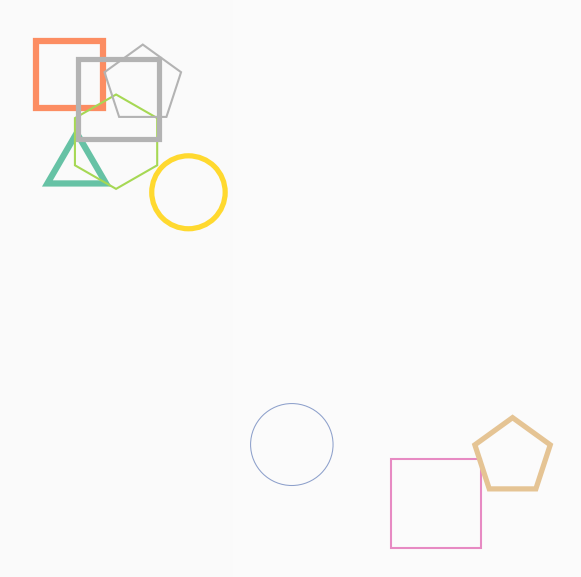[{"shape": "triangle", "thickness": 3, "radius": 0.29, "center": [0.132, 0.711]}, {"shape": "square", "thickness": 3, "radius": 0.29, "center": [0.12, 0.87]}, {"shape": "circle", "thickness": 0.5, "radius": 0.35, "center": [0.502, 0.229]}, {"shape": "square", "thickness": 1, "radius": 0.38, "center": [0.75, 0.128]}, {"shape": "hexagon", "thickness": 1, "radius": 0.41, "center": [0.2, 0.754]}, {"shape": "circle", "thickness": 2.5, "radius": 0.32, "center": [0.324, 0.666]}, {"shape": "pentagon", "thickness": 2.5, "radius": 0.34, "center": [0.882, 0.208]}, {"shape": "square", "thickness": 2.5, "radius": 0.35, "center": [0.204, 0.828]}, {"shape": "pentagon", "thickness": 1, "radius": 0.35, "center": [0.246, 0.853]}]